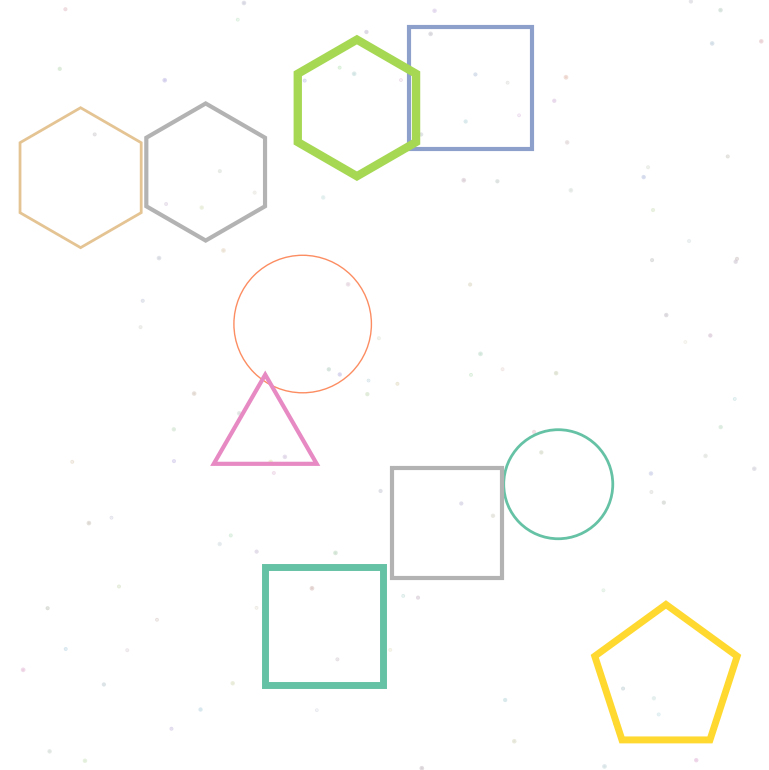[{"shape": "circle", "thickness": 1, "radius": 0.35, "center": [0.725, 0.371]}, {"shape": "square", "thickness": 2.5, "radius": 0.38, "center": [0.421, 0.187]}, {"shape": "circle", "thickness": 0.5, "radius": 0.45, "center": [0.393, 0.579]}, {"shape": "square", "thickness": 1.5, "radius": 0.4, "center": [0.611, 0.886]}, {"shape": "triangle", "thickness": 1.5, "radius": 0.39, "center": [0.344, 0.436]}, {"shape": "hexagon", "thickness": 3, "radius": 0.44, "center": [0.464, 0.86]}, {"shape": "pentagon", "thickness": 2.5, "radius": 0.49, "center": [0.865, 0.118]}, {"shape": "hexagon", "thickness": 1, "radius": 0.45, "center": [0.105, 0.769]}, {"shape": "square", "thickness": 1.5, "radius": 0.36, "center": [0.581, 0.32]}, {"shape": "hexagon", "thickness": 1.5, "radius": 0.45, "center": [0.267, 0.777]}]